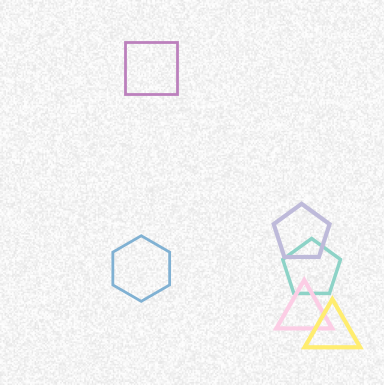[{"shape": "pentagon", "thickness": 2.5, "radius": 0.39, "center": [0.809, 0.302]}, {"shape": "pentagon", "thickness": 3, "radius": 0.38, "center": [0.783, 0.394]}, {"shape": "hexagon", "thickness": 2, "radius": 0.43, "center": [0.367, 0.302]}, {"shape": "triangle", "thickness": 3, "radius": 0.42, "center": [0.79, 0.189]}, {"shape": "square", "thickness": 2, "radius": 0.34, "center": [0.392, 0.823]}, {"shape": "triangle", "thickness": 3, "radius": 0.42, "center": [0.863, 0.14]}]